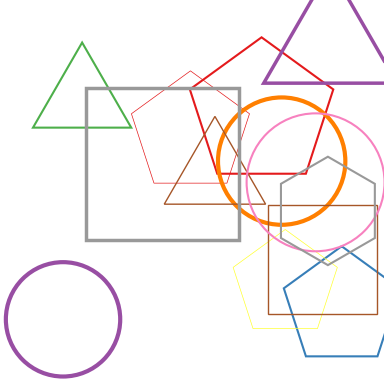[{"shape": "pentagon", "thickness": 0.5, "radius": 0.81, "center": [0.495, 0.655]}, {"shape": "pentagon", "thickness": 1.5, "radius": 0.98, "center": [0.679, 0.707]}, {"shape": "pentagon", "thickness": 1.5, "radius": 0.79, "center": [0.888, 0.202]}, {"shape": "triangle", "thickness": 1.5, "radius": 0.74, "center": [0.213, 0.742]}, {"shape": "triangle", "thickness": 2.5, "radius": 1.0, "center": [0.858, 0.884]}, {"shape": "circle", "thickness": 3, "radius": 0.74, "center": [0.164, 0.171]}, {"shape": "circle", "thickness": 3, "radius": 0.83, "center": [0.732, 0.582]}, {"shape": "pentagon", "thickness": 0.5, "radius": 0.71, "center": [0.741, 0.262]}, {"shape": "square", "thickness": 1, "radius": 0.71, "center": [0.838, 0.327]}, {"shape": "triangle", "thickness": 1, "radius": 0.76, "center": [0.558, 0.546]}, {"shape": "circle", "thickness": 1.5, "radius": 0.9, "center": [0.82, 0.526]}, {"shape": "hexagon", "thickness": 1.5, "radius": 0.7, "center": [0.852, 0.452]}, {"shape": "square", "thickness": 2.5, "radius": 0.99, "center": [0.422, 0.574]}]